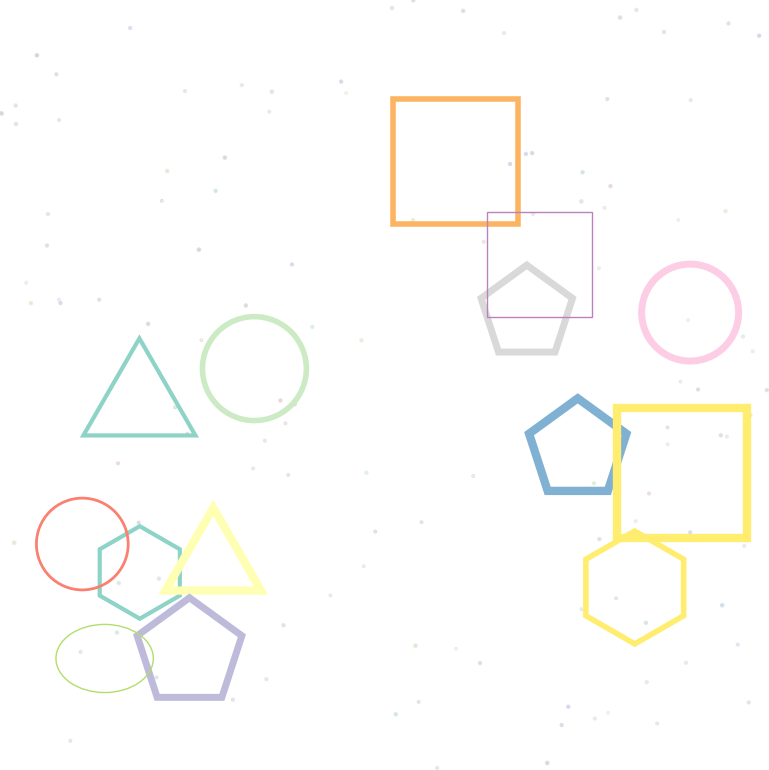[{"shape": "triangle", "thickness": 1.5, "radius": 0.42, "center": [0.181, 0.476]}, {"shape": "hexagon", "thickness": 1.5, "radius": 0.3, "center": [0.182, 0.257]}, {"shape": "triangle", "thickness": 3, "radius": 0.36, "center": [0.277, 0.269]}, {"shape": "pentagon", "thickness": 2.5, "radius": 0.36, "center": [0.246, 0.152]}, {"shape": "circle", "thickness": 1, "radius": 0.3, "center": [0.107, 0.293]}, {"shape": "pentagon", "thickness": 3, "radius": 0.33, "center": [0.75, 0.416]}, {"shape": "square", "thickness": 2, "radius": 0.41, "center": [0.592, 0.79]}, {"shape": "oval", "thickness": 0.5, "radius": 0.32, "center": [0.136, 0.145]}, {"shape": "circle", "thickness": 2.5, "radius": 0.31, "center": [0.896, 0.594]}, {"shape": "pentagon", "thickness": 2.5, "radius": 0.31, "center": [0.684, 0.593]}, {"shape": "square", "thickness": 0.5, "radius": 0.34, "center": [0.701, 0.657]}, {"shape": "circle", "thickness": 2, "radius": 0.34, "center": [0.33, 0.521]}, {"shape": "hexagon", "thickness": 2, "radius": 0.37, "center": [0.824, 0.237]}, {"shape": "square", "thickness": 3, "radius": 0.42, "center": [0.886, 0.386]}]